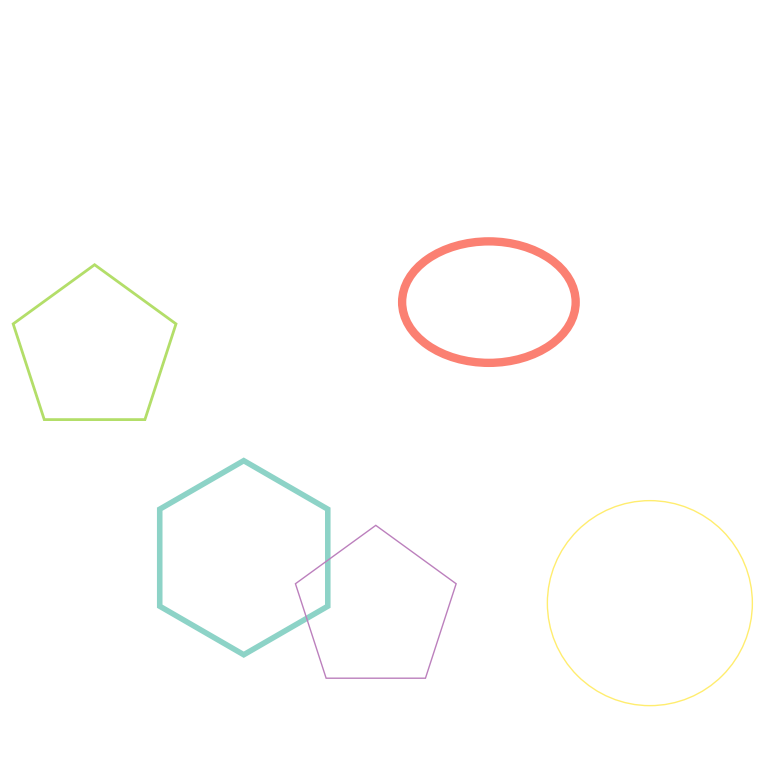[{"shape": "hexagon", "thickness": 2, "radius": 0.63, "center": [0.317, 0.276]}, {"shape": "oval", "thickness": 3, "radius": 0.56, "center": [0.635, 0.608]}, {"shape": "pentagon", "thickness": 1, "radius": 0.56, "center": [0.123, 0.545]}, {"shape": "pentagon", "thickness": 0.5, "radius": 0.55, "center": [0.488, 0.208]}, {"shape": "circle", "thickness": 0.5, "radius": 0.67, "center": [0.844, 0.217]}]